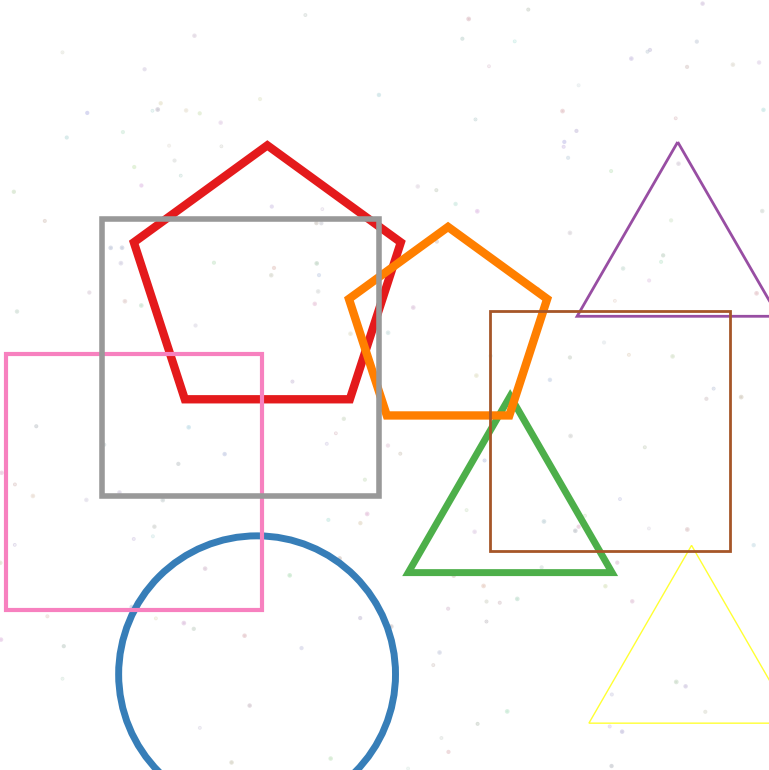[{"shape": "pentagon", "thickness": 3, "radius": 0.91, "center": [0.347, 0.629]}, {"shape": "circle", "thickness": 2.5, "radius": 0.9, "center": [0.334, 0.124]}, {"shape": "triangle", "thickness": 2.5, "radius": 0.76, "center": [0.663, 0.333]}, {"shape": "triangle", "thickness": 1, "radius": 0.75, "center": [0.88, 0.665]}, {"shape": "pentagon", "thickness": 3, "radius": 0.68, "center": [0.582, 0.57]}, {"shape": "triangle", "thickness": 0.5, "radius": 0.77, "center": [0.898, 0.138]}, {"shape": "square", "thickness": 1, "radius": 0.78, "center": [0.792, 0.44]}, {"shape": "square", "thickness": 1.5, "radius": 0.83, "center": [0.174, 0.374]}, {"shape": "square", "thickness": 2, "radius": 0.9, "center": [0.312, 0.535]}]